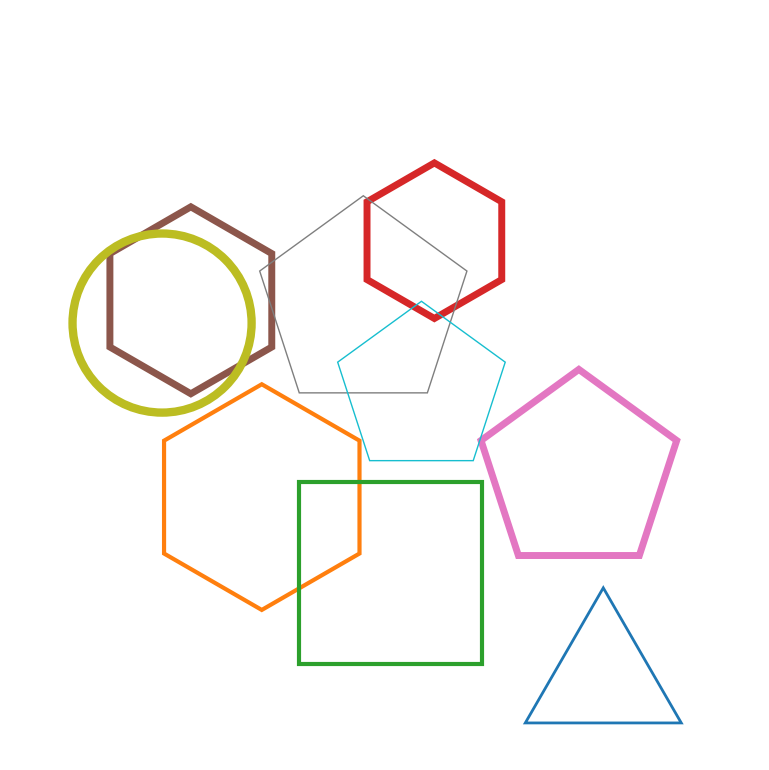[{"shape": "triangle", "thickness": 1, "radius": 0.58, "center": [0.783, 0.12]}, {"shape": "hexagon", "thickness": 1.5, "radius": 0.73, "center": [0.34, 0.354]}, {"shape": "square", "thickness": 1.5, "radius": 0.59, "center": [0.507, 0.256]}, {"shape": "hexagon", "thickness": 2.5, "radius": 0.51, "center": [0.564, 0.687]}, {"shape": "hexagon", "thickness": 2.5, "radius": 0.61, "center": [0.248, 0.61]}, {"shape": "pentagon", "thickness": 2.5, "radius": 0.67, "center": [0.752, 0.387]}, {"shape": "pentagon", "thickness": 0.5, "radius": 0.71, "center": [0.472, 0.604]}, {"shape": "circle", "thickness": 3, "radius": 0.58, "center": [0.21, 0.58]}, {"shape": "pentagon", "thickness": 0.5, "radius": 0.57, "center": [0.547, 0.494]}]